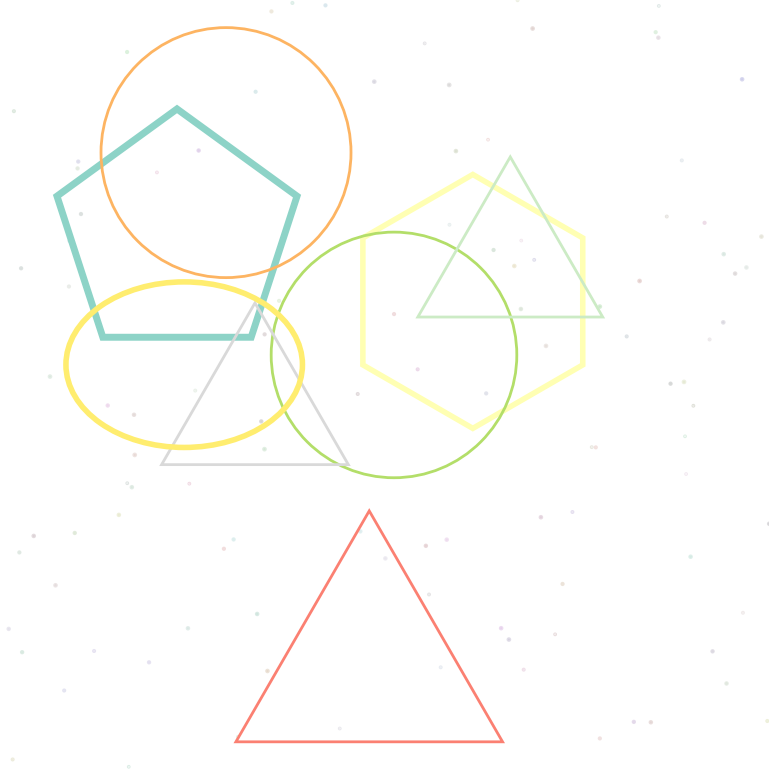[{"shape": "pentagon", "thickness": 2.5, "radius": 0.82, "center": [0.23, 0.695]}, {"shape": "hexagon", "thickness": 2, "radius": 0.82, "center": [0.614, 0.609]}, {"shape": "triangle", "thickness": 1, "radius": 1.0, "center": [0.48, 0.137]}, {"shape": "circle", "thickness": 1, "radius": 0.81, "center": [0.294, 0.802]}, {"shape": "circle", "thickness": 1, "radius": 0.8, "center": [0.512, 0.539]}, {"shape": "triangle", "thickness": 1, "radius": 0.7, "center": [0.331, 0.467]}, {"shape": "triangle", "thickness": 1, "radius": 0.69, "center": [0.663, 0.658]}, {"shape": "oval", "thickness": 2, "radius": 0.77, "center": [0.239, 0.526]}]